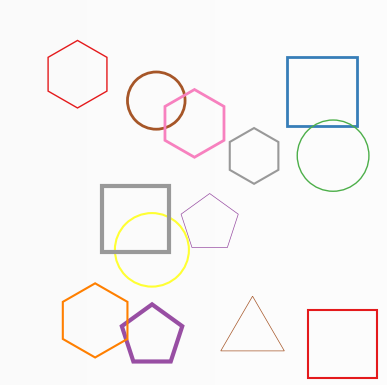[{"shape": "square", "thickness": 1.5, "radius": 0.44, "center": [0.884, 0.107]}, {"shape": "hexagon", "thickness": 1, "radius": 0.44, "center": [0.2, 0.807]}, {"shape": "square", "thickness": 2, "radius": 0.45, "center": [0.832, 0.762]}, {"shape": "circle", "thickness": 1, "radius": 0.46, "center": [0.86, 0.596]}, {"shape": "pentagon", "thickness": 0.5, "radius": 0.39, "center": [0.541, 0.42]}, {"shape": "pentagon", "thickness": 3, "radius": 0.41, "center": [0.392, 0.127]}, {"shape": "hexagon", "thickness": 1.5, "radius": 0.48, "center": [0.245, 0.168]}, {"shape": "circle", "thickness": 1.5, "radius": 0.48, "center": [0.392, 0.351]}, {"shape": "circle", "thickness": 2, "radius": 0.37, "center": [0.403, 0.739]}, {"shape": "triangle", "thickness": 0.5, "radius": 0.47, "center": [0.652, 0.136]}, {"shape": "hexagon", "thickness": 2, "radius": 0.44, "center": [0.502, 0.68]}, {"shape": "hexagon", "thickness": 1.5, "radius": 0.36, "center": [0.656, 0.595]}, {"shape": "square", "thickness": 3, "radius": 0.43, "center": [0.349, 0.431]}]